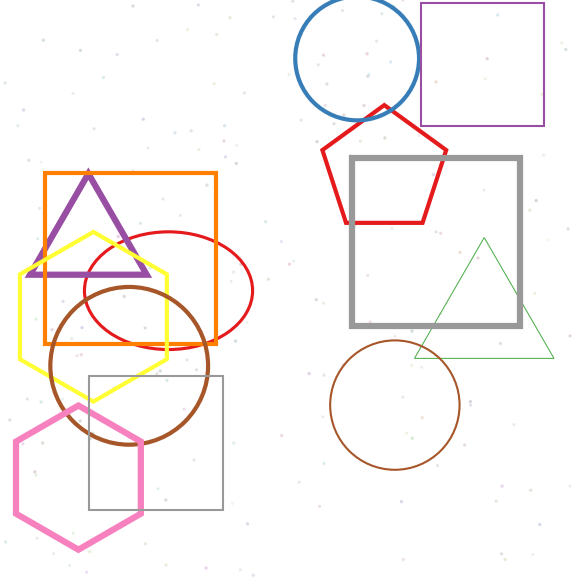[{"shape": "oval", "thickness": 1.5, "radius": 0.73, "center": [0.292, 0.496]}, {"shape": "pentagon", "thickness": 2, "radius": 0.56, "center": [0.665, 0.704]}, {"shape": "circle", "thickness": 2, "radius": 0.54, "center": [0.618, 0.898]}, {"shape": "triangle", "thickness": 0.5, "radius": 0.7, "center": [0.838, 0.448]}, {"shape": "triangle", "thickness": 3, "radius": 0.58, "center": [0.153, 0.582]}, {"shape": "square", "thickness": 1, "radius": 0.53, "center": [0.836, 0.888]}, {"shape": "square", "thickness": 2, "radius": 0.74, "center": [0.226, 0.552]}, {"shape": "hexagon", "thickness": 2, "radius": 0.73, "center": [0.162, 0.451]}, {"shape": "circle", "thickness": 2, "radius": 0.68, "center": [0.224, 0.366]}, {"shape": "circle", "thickness": 1, "radius": 0.56, "center": [0.684, 0.298]}, {"shape": "hexagon", "thickness": 3, "radius": 0.62, "center": [0.136, 0.172]}, {"shape": "square", "thickness": 3, "radius": 0.73, "center": [0.755, 0.58]}, {"shape": "square", "thickness": 1, "radius": 0.58, "center": [0.27, 0.232]}]